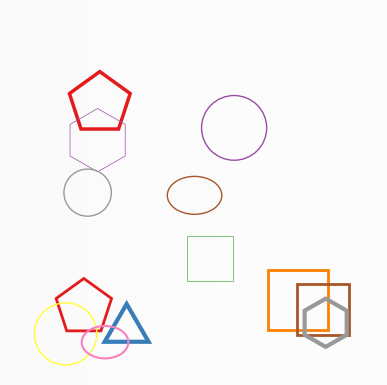[{"shape": "pentagon", "thickness": 2.5, "radius": 0.41, "center": [0.258, 0.732]}, {"shape": "pentagon", "thickness": 2, "radius": 0.38, "center": [0.216, 0.201]}, {"shape": "triangle", "thickness": 3, "radius": 0.33, "center": [0.327, 0.145]}, {"shape": "square", "thickness": 0.5, "radius": 0.29, "center": [0.542, 0.328]}, {"shape": "hexagon", "thickness": 0.5, "radius": 0.41, "center": [0.252, 0.636]}, {"shape": "circle", "thickness": 1, "radius": 0.42, "center": [0.604, 0.668]}, {"shape": "square", "thickness": 2, "radius": 0.39, "center": [0.77, 0.221]}, {"shape": "circle", "thickness": 1, "radius": 0.4, "center": [0.169, 0.133]}, {"shape": "oval", "thickness": 1, "radius": 0.35, "center": [0.502, 0.493]}, {"shape": "square", "thickness": 2, "radius": 0.33, "center": [0.833, 0.196]}, {"shape": "oval", "thickness": 1.5, "radius": 0.3, "center": [0.271, 0.111]}, {"shape": "circle", "thickness": 1, "radius": 0.31, "center": [0.226, 0.5]}, {"shape": "hexagon", "thickness": 3, "radius": 0.31, "center": [0.84, 0.162]}]